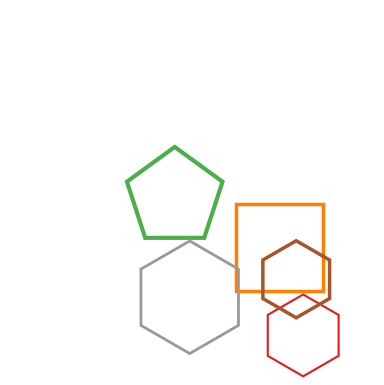[{"shape": "hexagon", "thickness": 1.5, "radius": 0.53, "center": [0.787, 0.129]}, {"shape": "pentagon", "thickness": 3, "radius": 0.65, "center": [0.454, 0.488]}, {"shape": "square", "thickness": 2.5, "radius": 0.56, "center": [0.726, 0.356]}, {"shape": "hexagon", "thickness": 2.5, "radius": 0.5, "center": [0.769, 0.275]}, {"shape": "hexagon", "thickness": 2, "radius": 0.73, "center": [0.493, 0.228]}]